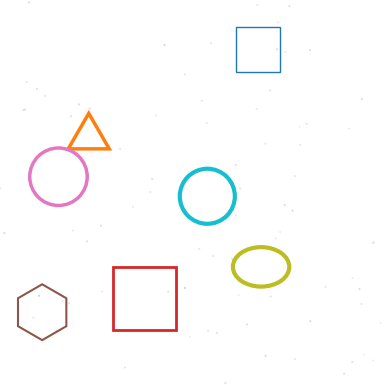[{"shape": "square", "thickness": 1, "radius": 0.29, "center": [0.67, 0.871]}, {"shape": "triangle", "thickness": 2.5, "radius": 0.31, "center": [0.231, 0.644]}, {"shape": "square", "thickness": 2, "radius": 0.41, "center": [0.376, 0.225]}, {"shape": "hexagon", "thickness": 1.5, "radius": 0.36, "center": [0.11, 0.189]}, {"shape": "circle", "thickness": 2.5, "radius": 0.37, "center": [0.152, 0.541]}, {"shape": "oval", "thickness": 3, "radius": 0.37, "center": [0.678, 0.307]}, {"shape": "circle", "thickness": 3, "radius": 0.36, "center": [0.539, 0.49]}]